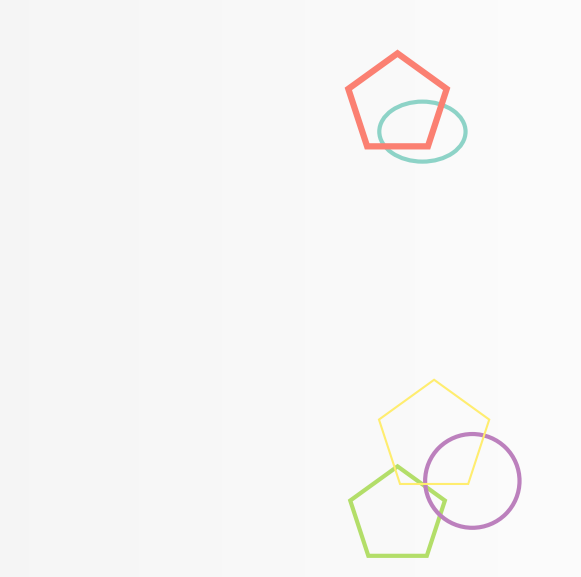[{"shape": "oval", "thickness": 2, "radius": 0.37, "center": [0.727, 0.771]}, {"shape": "pentagon", "thickness": 3, "radius": 0.44, "center": [0.684, 0.818]}, {"shape": "pentagon", "thickness": 2, "radius": 0.43, "center": [0.684, 0.106]}, {"shape": "circle", "thickness": 2, "radius": 0.41, "center": [0.813, 0.166]}, {"shape": "pentagon", "thickness": 1, "radius": 0.5, "center": [0.747, 0.242]}]